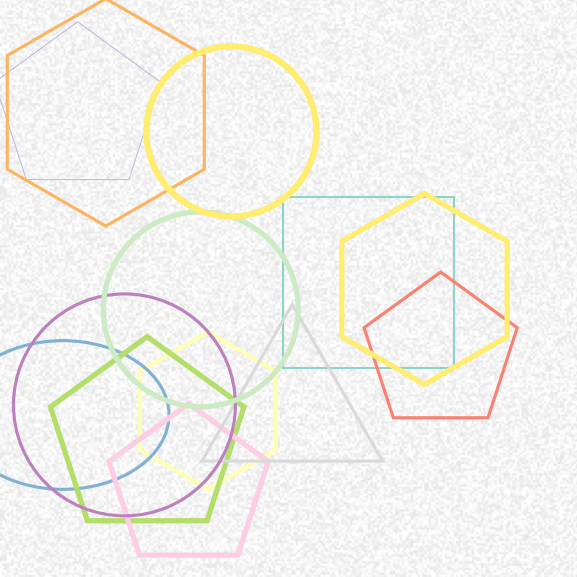[{"shape": "square", "thickness": 1, "radius": 0.74, "center": [0.638, 0.51]}, {"shape": "hexagon", "thickness": 2, "radius": 0.68, "center": [0.36, 0.288]}, {"shape": "pentagon", "thickness": 0.5, "radius": 0.76, "center": [0.134, 0.81]}, {"shape": "pentagon", "thickness": 1.5, "radius": 0.7, "center": [0.763, 0.389]}, {"shape": "oval", "thickness": 1.5, "radius": 0.92, "center": [0.109, 0.281]}, {"shape": "hexagon", "thickness": 1.5, "radius": 0.98, "center": [0.183, 0.805]}, {"shape": "pentagon", "thickness": 2.5, "radius": 0.88, "center": [0.255, 0.24]}, {"shape": "pentagon", "thickness": 2.5, "radius": 0.72, "center": [0.327, 0.155]}, {"shape": "triangle", "thickness": 1.5, "radius": 0.9, "center": [0.506, 0.291]}, {"shape": "circle", "thickness": 1.5, "radius": 0.96, "center": [0.215, 0.298]}, {"shape": "circle", "thickness": 2.5, "radius": 0.84, "center": [0.348, 0.464]}, {"shape": "circle", "thickness": 3, "radius": 0.74, "center": [0.401, 0.772]}, {"shape": "hexagon", "thickness": 2.5, "radius": 0.83, "center": [0.735, 0.499]}]